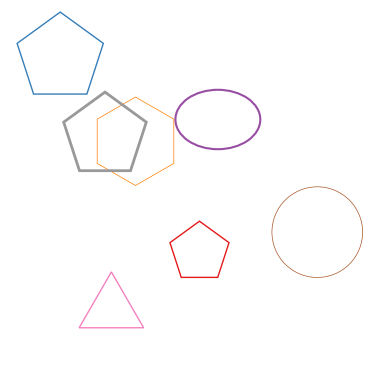[{"shape": "pentagon", "thickness": 1, "radius": 0.4, "center": [0.518, 0.345]}, {"shape": "pentagon", "thickness": 1, "radius": 0.59, "center": [0.156, 0.851]}, {"shape": "oval", "thickness": 1.5, "radius": 0.55, "center": [0.566, 0.69]}, {"shape": "hexagon", "thickness": 0.5, "radius": 0.57, "center": [0.352, 0.633]}, {"shape": "circle", "thickness": 0.5, "radius": 0.59, "center": [0.824, 0.397]}, {"shape": "triangle", "thickness": 1, "radius": 0.48, "center": [0.289, 0.197]}, {"shape": "pentagon", "thickness": 2, "radius": 0.56, "center": [0.273, 0.648]}]